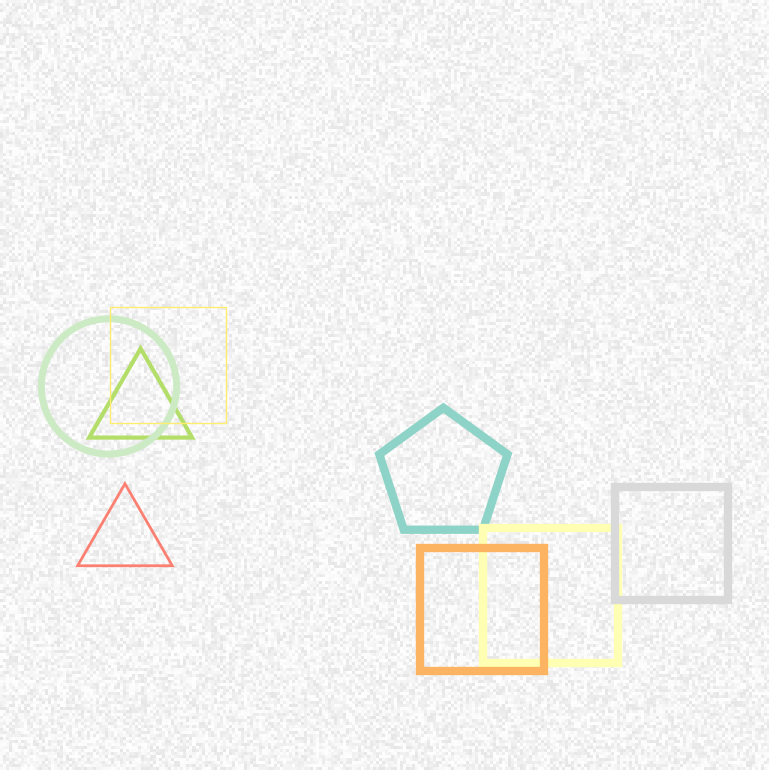[{"shape": "pentagon", "thickness": 3, "radius": 0.44, "center": [0.576, 0.383]}, {"shape": "square", "thickness": 3, "radius": 0.44, "center": [0.714, 0.227]}, {"shape": "triangle", "thickness": 1, "radius": 0.36, "center": [0.162, 0.301]}, {"shape": "square", "thickness": 3, "radius": 0.4, "center": [0.626, 0.208]}, {"shape": "triangle", "thickness": 1.5, "radius": 0.39, "center": [0.183, 0.47]}, {"shape": "square", "thickness": 3, "radius": 0.37, "center": [0.873, 0.295]}, {"shape": "circle", "thickness": 2.5, "radius": 0.44, "center": [0.142, 0.498]}, {"shape": "square", "thickness": 0.5, "radius": 0.37, "center": [0.218, 0.526]}]